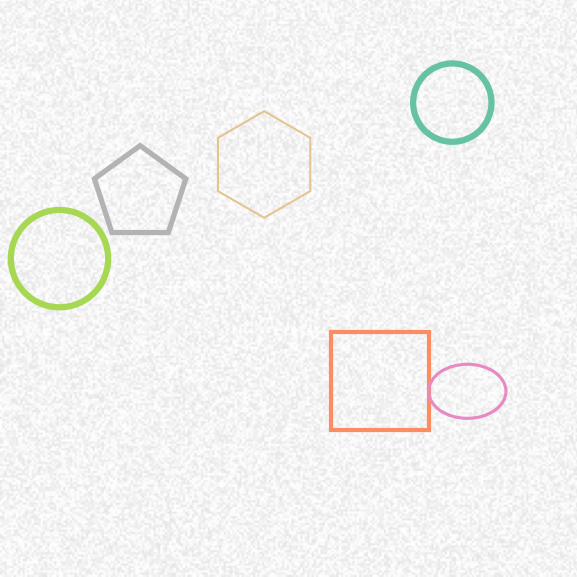[{"shape": "circle", "thickness": 3, "radius": 0.34, "center": [0.783, 0.821]}, {"shape": "square", "thickness": 2, "radius": 0.42, "center": [0.658, 0.339]}, {"shape": "oval", "thickness": 1.5, "radius": 0.33, "center": [0.809, 0.322]}, {"shape": "circle", "thickness": 3, "radius": 0.42, "center": [0.103, 0.551]}, {"shape": "hexagon", "thickness": 1, "radius": 0.46, "center": [0.457, 0.714]}, {"shape": "pentagon", "thickness": 2.5, "radius": 0.42, "center": [0.243, 0.664]}]